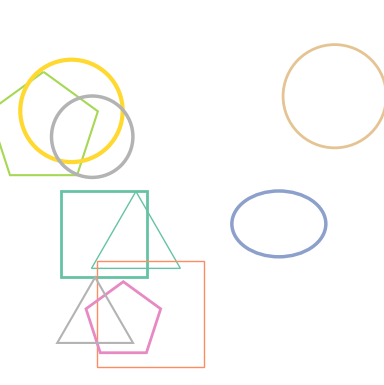[{"shape": "triangle", "thickness": 1, "radius": 0.67, "center": [0.353, 0.37]}, {"shape": "square", "thickness": 2, "radius": 0.56, "center": [0.27, 0.392]}, {"shape": "square", "thickness": 1, "radius": 0.69, "center": [0.391, 0.184]}, {"shape": "oval", "thickness": 2.5, "radius": 0.61, "center": [0.724, 0.418]}, {"shape": "pentagon", "thickness": 2, "radius": 0.51, "center": [0.32, 0.166]}, {"shape": "pentagon", "thickness": 1.5, "radius": 0.74, "center": [0.113, 0.665]}, {"shape": "circle", "thickness": 3, "radius": 0.66, "center": [0.186, 0.712]}, {"shape": "circle", "thickness": 2, "radius": 0.67, "center": [0.869, 0.75]}, {"shape": "triangle", "thickness": 1.5, "radius": 0.57, "center": [0.247, 0.166]}, {"shape": "circle", "thickness": 2.5, "radius": 0.53, "center": [0.239, 0.645]}]